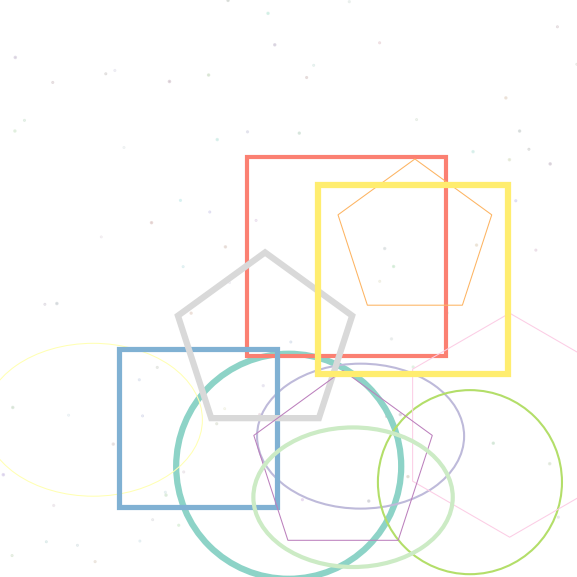[{"shape": "circle", "thickness": 3, "radius": 0.97, "center": [0.5, 0.192]}, {"shape": "oval", "thickness": 0.5, "radius": 0.95, "center": [0.161, 0.272]}, {"shape": "oval", "thickness": 1, "radius": 0.9, "center": [0.624, 0.244]}, {"shape": "square", "thickness": 2, "radius": 0.86, "center": [0.599, 0.556]}, {"shape": "square", "thickness": 2.5, "radius": 0.68, "center": [0.342, 0.258]}, {"shape": "pentagon", "thickness": 0.5, "radius": 0.7, "center": [0.718, 0.584]}, {"shape": "circle", "thickness": 1, "radius": 0.8, "center": [0.814, 0.164]}, {"shape": "hexagon", "thickness": 0.5, "radius": 0.97, "center": [0.883, 0.263]}, {"shape": "pentagon", "thickness": 3, "radius": 0.79, "center": [0.459, 0.403]}, {"shape": "pentagon", "thickness": 0.5, "radius": 0.81, "center": [0.594, 0.195]}, {"shape": "oval", "thickness": 2, "radius": 0.86, "center": [0.611, 0.138]}, {"shape": "square", "thickness": 3, "radius": 0.82, "center": [0.715, 0.515]}]